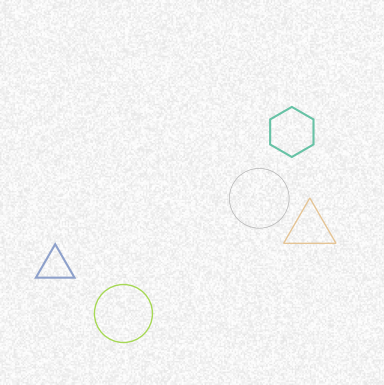[{"shape": "hexagon", "thickness": 1.5, "radius": 0.33, "center": [0.758, 0.657]}, {"shape": "triangle", "thickness": 1.5, "radius": 0.29, "center": [0.143, 0.308]}, {"shape": "circle", "thickness": 1, "radius": 0.38, "center": [0.321, 0.186]}, {"shape": "triangle", "thickness": 1, "radius": 0.39, "center": [0.805, 0.407]}, {"shape": "circle", "thickness": 0.5, "radius": 0.39, "center": [0.673, 0.485]}]